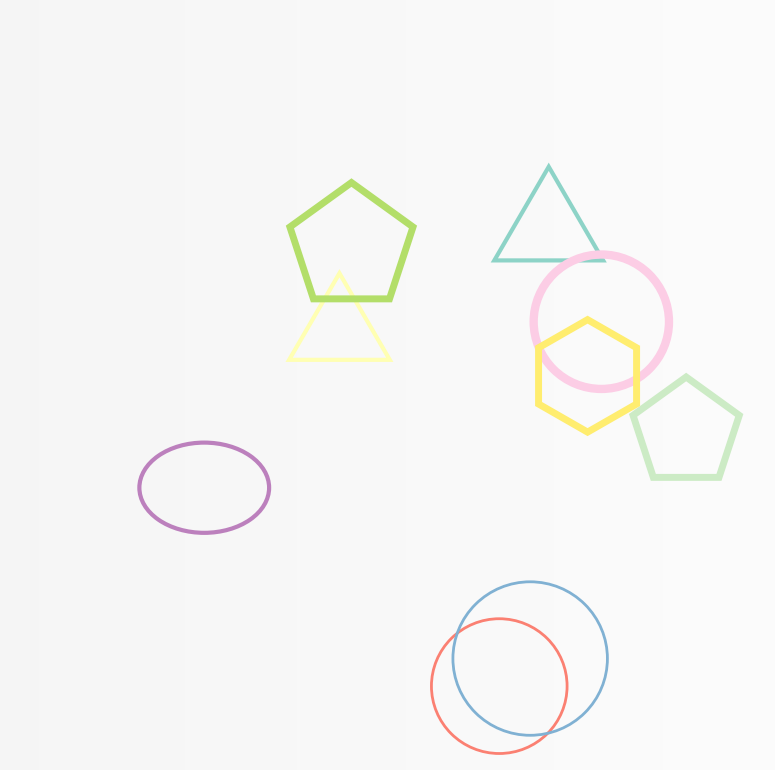[{"shape": "triangle", "thickness": 1.5, "radius": 0.41, "center": [0.708, 0.702]}, {"shape": "triangle", "thickness": 1.5, "radius": 0.37, "center": [0.438, 0.57]}, {"shape": "circle", "thickness": 1, "radius": 0.44, "center": [0.644, 0.109]}, {"shape": "circle", "thickness": 1, "radius": 0.5, "center": [0.684, 0.145]}, {"shape": "pentagon", "thickness": 2.5, "radius": 0.42, "center": [0.453, 0.679]}, {"shape": "circle", "thickness": 3, "radius": 0.44, "center": [0.776, 0.582]}, {"shape": "oval", "thickness": 1.5, "radius": 0.42, "center": [0.264, 0.367]}, {"shape": "pentagon", "thickness": 2.5, "radius": 0.36, "center": [0.885, 0.438]}, {"shape": "hexagon", "thickness": 2.5, "radius": 0.37, "center": [0.758, 0.512]}]